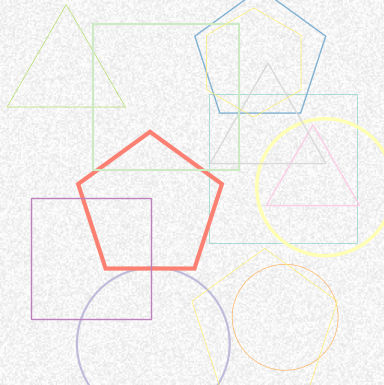[{"shape": "square", "thickness": 0.5, "radius": 0.97, "center": [0.735, 0.562]}, {"shape": "circle", "thickness": 2.5, "radius": 0.89, "center": [0.845, 0.514]}, {"shape": "circle", "thickness": 1.5, "radius": 0.99, "center": [0.398, 0.107]}, {"shape": "pentagon", "thickness": 3, "radius": 0.98, "center": [0.39, 0.461]}, {"shape": "pentagon", "thickness": 1, "radius": 0.89, "center": [0.676, 0.851]}, {"shape": "circle", "thickness": 0.5, "radius": 0.69, "center": [0.741, 0.176]}, {"shape": "triangle", "thickness": 0.5, "radius": 0.89, "center": [0.172, 0.811]}, {"shape": "triangle", "thickness": 1, "radius": 0.7, "center": [0.813, 0.536]}, {"shape": "triangle", "thickness": 1, "radius": 0.87, "center": [0.696, 0.662]}, {"shape": "square", "thickness": 1, "radius": 0.79, "center": [0.236, 0.328]}, {"shape": "square", "thickness": 1.5, "radius": 0.95, "center": [0.431, 0.749]}, {"shape": "hexagon", "thickness": 0.5, "radius": 0.71, "center": [0.659, 0.838]}, {"shape": "pentagon", "thickness": 0.5, "radius": 0.99, "center": [0.688, 0.156]}]